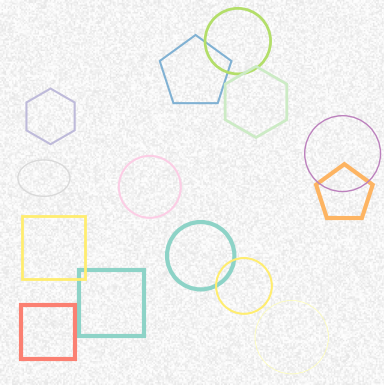[{"shape": "circle", "thickness": 3, "radius": 0.44, "center": [0.521, 0.336]}, {"shape": "square", "thickness": 3, "radius": 0.43, "center": [0.29, 0.213]}, {"shape": "circle", "thickness": 0.5, "radius": 0.48, "center": [0.758, 0.124]}, {"shape": "hexagon", "thickness": 1.5, "radius": 0.36, "center": [0.131, 0.698]}, {"shape": "square", "thickness": 3, "radius": 0.35, "center": [0.124, 0.138]}, {"shape": "pentagon", "thickness": 1.5, "radius": 0.49, "center": [0.508, 0.811]}, {"shape": "pentagon", "thickness": 3, "radius": 0.39, "center": [0.894, 0.496]}, {"shape": "circle", "thickness": 2, "radius": 0.43, "center": [0.618, 0.893]}, {"shape": "circle", "thickness": 1.5, "radius": 0.4, "center": [0.389, 0.515]}, {"shape": "oval", "thickness": 1, "radius": 0.34, "center": [0.114, 0.537]}, {"shape": "circle", "thickness": 1, "radius": 0.49, "center": [0.89, 0.601]}, {"shape": "hexagon", "thickness": 2, "radius": 0.46, "center": [0.665, 0.735]}, {"shape": "square", "thickness": 2, "radius": 0.41, "center": [0.139, 0.357]}, {"shape": "circle", "thickness": 1.5, "radius": 0.36, "center": [0.634, 0.257]}]